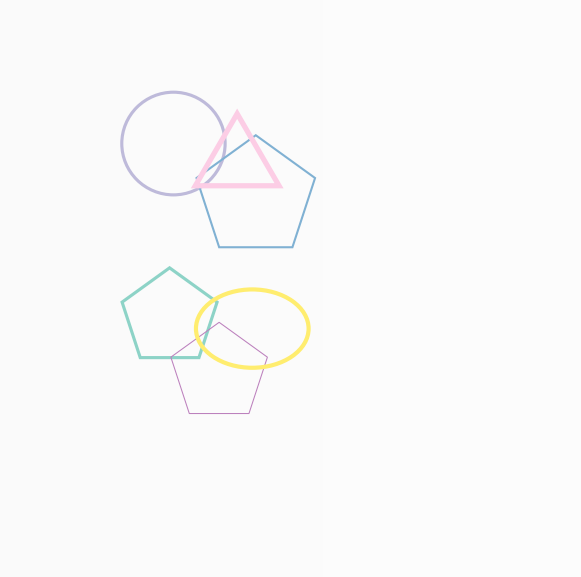[{"shape": "pentagon", "thickness": 1.5, "radius": 0.43, "center": [0.292, 0.449]}, {"shape": "circle", "thickness": 1.5, "radius": 0.44, "center": [0.298, 0.751]}, {"shape": "pentagon", "thickness": 1, "radius": 0.54, "center": [0.44, 0.658]}, {"shape": "triangle", "thickness": 2.5, "radius": 0.42, "center": [0.408, 0.719]}, {"shape": "pentagon", "thickness": 0.5, "radius": 0.44, "center": [0.377, 0.354]}, {"shape": "oval", "thickness": 2, "radius": 0.48, "center": [0.434, 0.43]}]